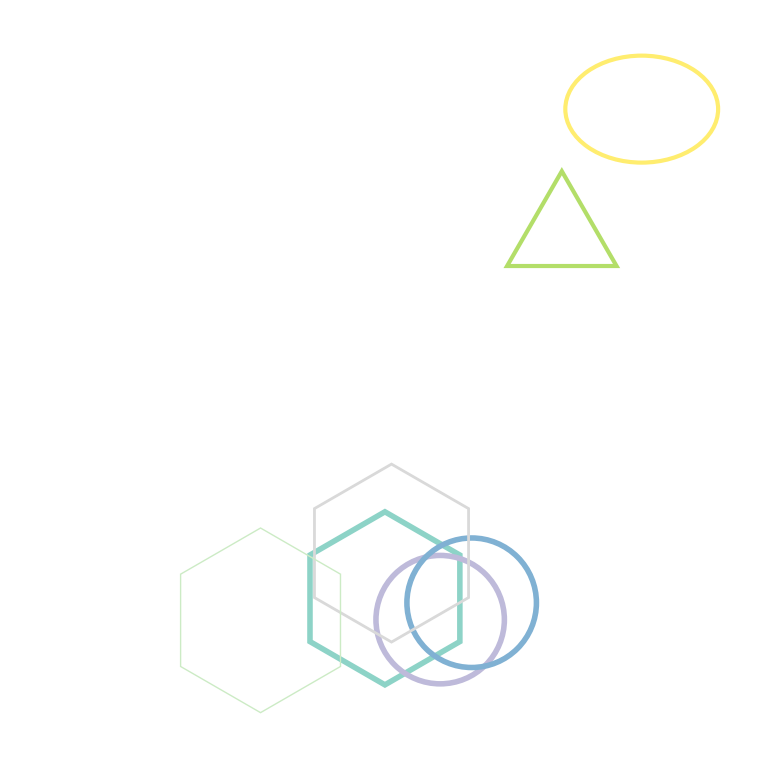[{"shape": "hexagon", "thickness": 2, "radius": 0.56, "center": [0.5, 0.223]}, {"shape": "circle", "thickness": 2, "radius": 0.42, "center": [0.572, 0.195]}, {"shape": "circle", "thickness": 2, "radius": 0.42, "center": [0.613, 0.217]}, {"shape": "triangle", "thickness": 1.5, "radius": 0.41, "center": [0.73, 0.696]}, {"shape": "hexagon", "thickness": 1, "radius": 0.58, "center": [0.508, 0.282]}, {"shape": "hexagon", "thickness": 0.5, "radius": 0.6, "center": [0.338, 0.194]}, {"shape": "oval", "thickness": 1.5, "radius": 0.5, "center": [0.833, 0.858]}]